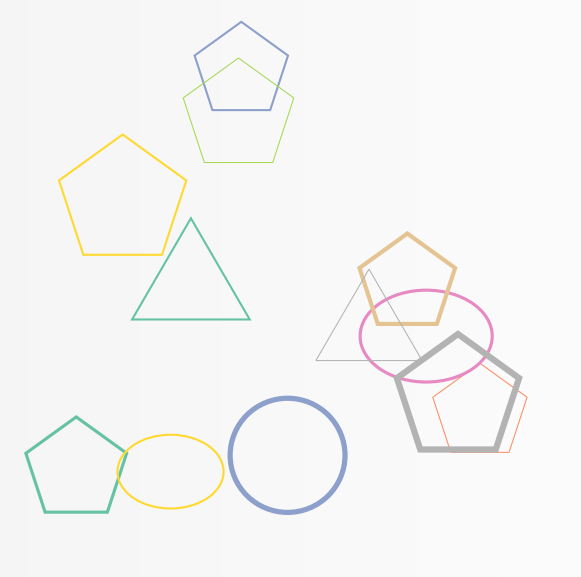[{"shape": "pentagon", "thickness": 1.5, "radius": 0.46, "center": [0.131, 0.186]}, {"shape": "triangle", "thickness": 1, "radius": 0.58, "center": [0.328, 0.504]}, {"shape": "pentagon", "thickness": 0.5, "radius": 0.43, "center": [0.826, 0.285]}, {"shape": "circle", "thickness": 2.5, "radius": 0.49, "center": [0.495, 0.211]}, {"shape": "pentagon", "thickness": 1, "radius": 0.42, "center": [0.415, 0.877]}, {"shape": "oval", "thickness": 1.5, "radius": 0.57, "center": [0.733, 0.417]}, {"shape": "pentagon", "thickness": 0.5, "radius": 0.5, "center": [0.41, 0.799]}, {"shape": "oval", "thickness": 1, "radius": 0.46, "center": [0.293, 0.182]}, {"shape": "pentagon", "thickness": 1, "radius": 0.58, "center": [0.211, 0.651]}, {"shape": "pentagon", "thickness": 2, "radius": 0.43, "center": [0.701, 0.508]}, {"shape": "pentagon", "thickness": 3, "radius": 0.55, "center": [0.788, 0.31]}, {"shape": "triangle", "thickness": 0.5, "radius": 0.53, "center": [0.635, 0.428]}]